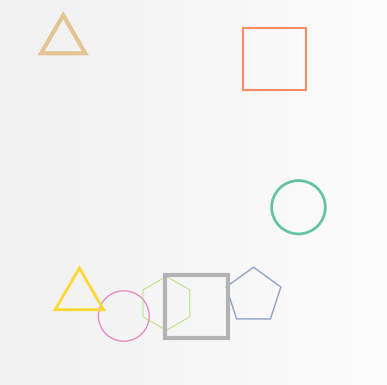[{"shape": "circle", "thickness": 2, "radius": 0.35, "center": [0.77, 0.462]}, {"shape": "square", "thickness": 1.5, "radius": 0.4, "center": [0.709, 0.846]}, {"shape": "pentagon", "thickness": 1, "radius": 0.37, "center": [0.654, 0.232]}, {"shape": "circle", "thickness": 1, "radius": 0.33, "center": [0.319, 0.179]}, {"shape": "hexagon", "thickness": 0.5, "radius": 0.35, "center": [0.429, 0.212]}, {"shape": "triangle", "thickness": 2, "radius": 0.36, "center": [0.205, 0.232]}, {"shape": "triangle", "thickness": 3, "radius": 0.33, "center": [0.163, 0.895]}, {"shape": "square", "thickness": 3, "radius": 0.41, "center": [0.507, 0.204]}]